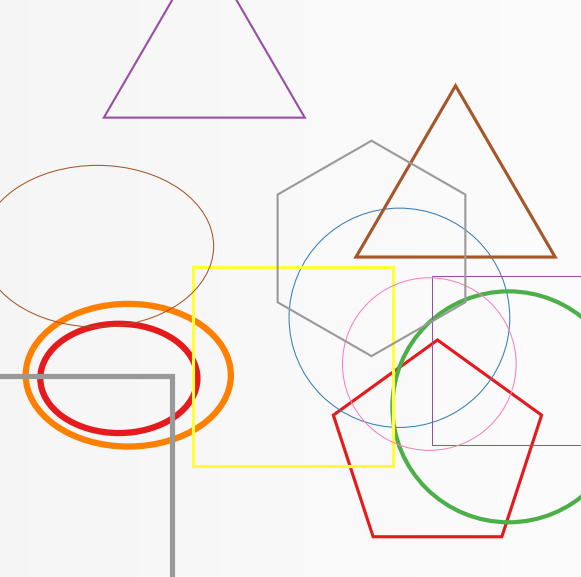[{"shape": "oval", "thickness": 3, "radius": 0.68, "center": [0.204, 0.344]}, {"shape": "pentagon", "thickness": 1.5, "radius": 0.94, "center": [0.753, 0.222]}, {"shape": "circle", "thickness": 0.5, "radius": 0.95, "center": [0.687, 0.449]}, {"shape": "circle", "thickness": 2, "radius": 1.0, "center": [0.875, 0.295]}, {"shape": "square", "thickness": 0.5, "radius": 0.73, "center": [0.89, 0.375]}, {"shape": "triangle", "thickness": 1, "radius": 1.0, "center": [0.352, 0.895]}, {"shape": "oval", "thickness": 3, "radius": 0.88, "center": [0.221, 0.349]}, {"shape": "square", "thickness": 1.5, "radius": 0.86, "center": [0.504, 0.365]}, {"shape": "triangle", "thickness": 1.5, "radius": 0.99, "center": [0.784, 0.653]}, {"shape": "oval", "thickness": 0.5, "radius": 1.0, "center": [0.168, 0.573]}, {"shape": "circle", "thickness": 0.5, "radius": 0.75, "center": [0.739, 0.369]}, {"shape": "square", "thickness": 2.5, "radius": 0.96, "center": [0.104, 0.155]}, {"shape": "hexagon", "thickness": 1, "radius": 0.93, "center": [0.639, 0.569]}]